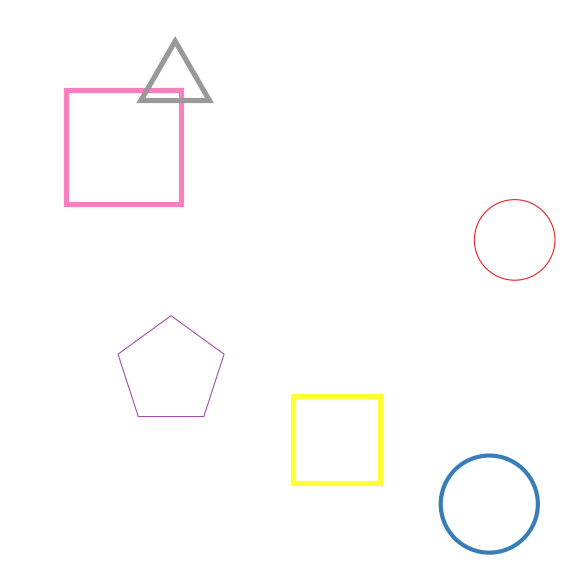[{"shape": "circle", "thickness": 0.5, "radius": 0.35, "center": [0.891, 0.584]}, {"shape": "circle", "thickness": 2, "radius": 0.42, "center": [0.847, 0.126]}, {"shape": "pentagon", "thickness": 0.5, "radius": 0.48, "center": [0.296, 0.356]}, {"shape": "square", "thickness": 2.5, "radius": 0.38, "center": [0.582, 0.238]}, {"shape": "square", "thickness": 2.5, "radius": 0.5, "center": [0.214, 0.745]}, {"shape": "triangle", "thickness": 2.5, "radius": 0.34, "center": [0.303, 0.859]}]